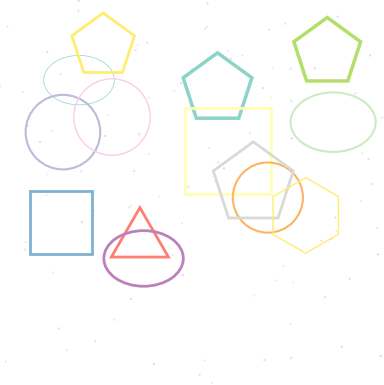[{"shape": "oval", "thickness": 0.5, "radius": 0.46, "center": [0.205, 0.792]}, {"shape": "pentagon", "thickness": 2.5, "radius": 0.47, "center": [0.565, 0.769]}, {"shape": "square", "thickness": 2, "radius": 0.56, "center": [0.592, 0.608]}, {"shape": "circle", "thickness": 1.5, "radius": 0.48, "center": [0.163, 0.657]}, {"shape": "triangle", "thickness": 2, "radius": 0.43, "center": [0.363, 0.375]}, {"shape": "square", "thickness": 2, "radius": 0.4, "center": [0.158, 0.422]}, {"shape": "circle", "thickness": 1.5, "radius": 0.46, "center": [0.696, 0.487]}, {"shape": "pentagon", "thickness": 2.5, "radius": 0.46, "center": [0.85, 0.863]}, {"shape": "circle", "thickness": 1, "radius": 0.5, "center": [0.291, 0.696]}, {"shape": "pentagon", "thickness": 2, "radius": 0.55, "center": [0.658, 0.522]}, {"shape": "oval", "thickness": 2, "radius": 0.52, "center": [0.373, 0.329]}, {"shape": "oval", "thickness": 1.5, "radius": 0.55, "center": [0.865, 0.683]}, {"shape": "pentagon", "thickness": 2, "radius": 0.43, "center": [0.268, 0.881]}, {"shape": "hexagon", "thickness": 1, "radius": 0.49, "center": [0.794, 0.44]}]